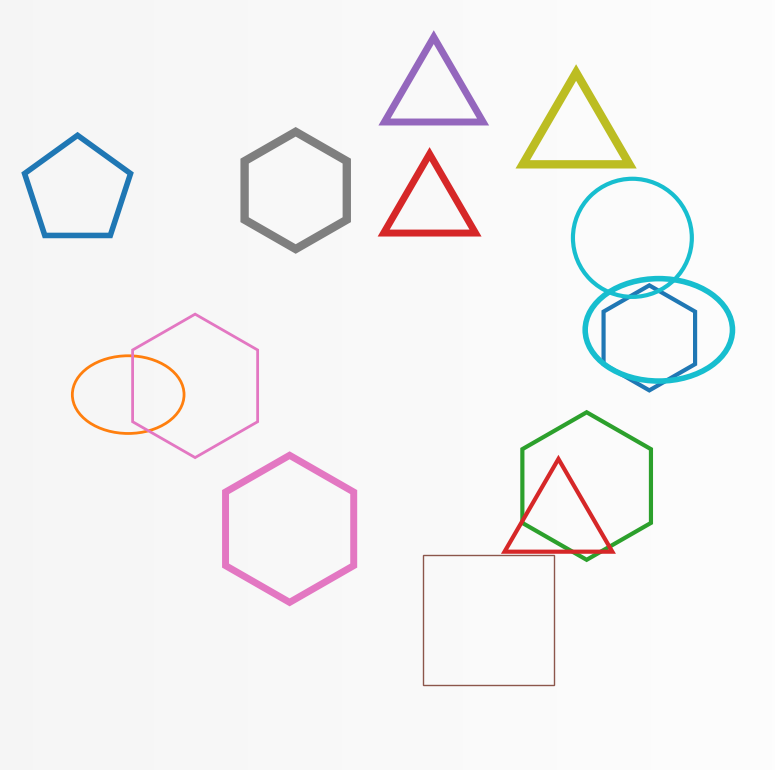[{"shape": "pentagon", "thickness": 2, "radius": 0.36, "center": [0.1, 0.752]}, {"shape": "hexagon", "thickness": 1.5, "radius": 0.34, "center": [0.838, 0.561]}, {"shape": "oval", "thickness": 1, "radius": 0.36, "center": [0.165, 0.488]}, {"shape": "hexagon", "thickness": 1.5, "radius": 0.48, "center": [0.757, 0.369]}, {"shape": "triangle", "thickness": 1.5, "radius": 0.4, "center": [0.721, 0.324]}, {"shape": "triangle", "thickness": 2.5, "radius": 0.34, "center": [0.554, 0.732]}, {"shape": "triangle", "thickness": 2.5, "radius": 0.37, "center": [0.56, 0.878]}, {"shape": "square", "thickness": 0.5, "radius": 0.42, "center": [0.63, 0.194]}, {"shape": "hexagon", "thickness": 1, "radius": 0.47, "center": [0.252, 0.499]}, {"shape": "hexagon", "thickness": 2.5, "radius": 0.48, "center": [0.374, 0.313]}, {"shape": "hexagon", "thickness": 3, "radius": 0.38, "center": [0.382, 0.753]}, {"shape": "triangle", "thickness": 3, "radius": 0.4, "center": [0.743, 0.826]}, {"shape": "oval", "thickness": 2, "radius": 0.48, "center": [0.85, 0.572]}, {"shape": "circle", "thickness": 1.5, "radius": 0.38, "center": [0.816, 0.691]}]